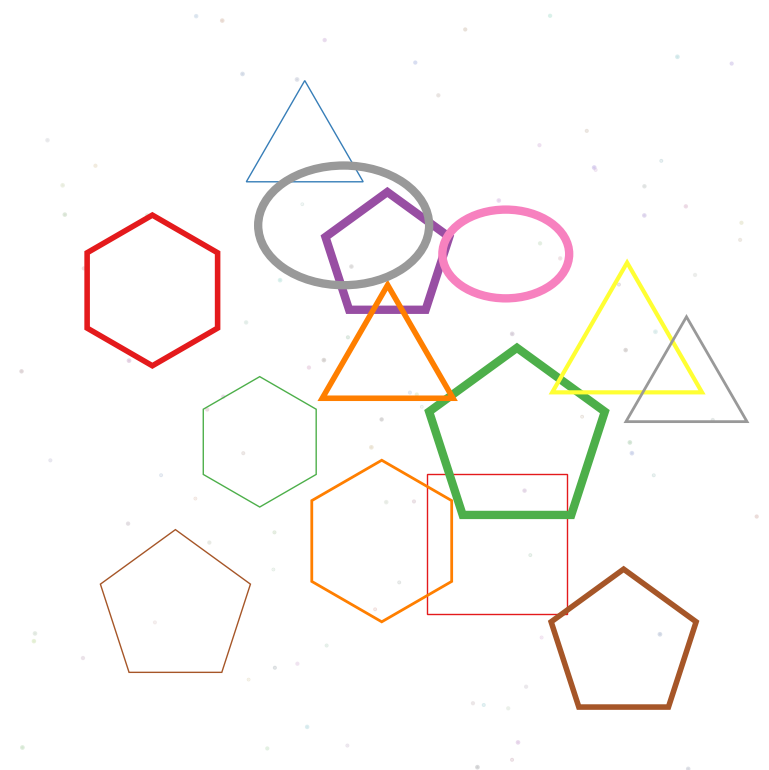[{"shape": "square", "thickness": 0.5, "radius": 0.46, "center": [0.646, 0.294]}, {"shape": "hexagon", "thickness": 2, "radius": 0.49, "center": [0.198, 0.623]}, {"shape": "triangle", "thickness": 0.5, "radius": 0.44, "center": [0.396, 0.808]}, {"shape": "hexagon", "thickness": 0.5, "radius": 0.42, "center": [0.337, 0.426]}, {"shape": "pentagon", "thickness": 3, "radius": 0.6, "center": [0.671, 0.428]}, {"shape": "pentagon", "thickness": 3, "radius": 0.42, "center": [0.503, 0.666]}, {"shape": "triangle", "thickness": 2, "radius": 0.49, "center": [0.503, 0.532]}, {"shape": "hexagon", "thickness": 1, "radius": 0.52, "center": [0.496, 0.297]}, {"shape": "triangle", "thickness": 1.5, "radius": 0.56, "center": [0.814, 0.547]}, {"shape": "pentagon", "thickness": 0.5, "radius": 0.51, "center": [0.228, 0.21]}, {"shape": "pentagon", "thickness": 2, "radius": 0.49, "center": [0.81, 0.162]}, {"shape": "oval", "thickness": 3, "radius": 0.41, "center": [0.657, 0.67]}, {"shape": "oval", "thickness": 3, "radius": 0.56, "center": [0.446, 0.707]}, {"shape": "triangle", "thickness": 1, "radius": 0.45, "center": [0.892, 0.498]}]